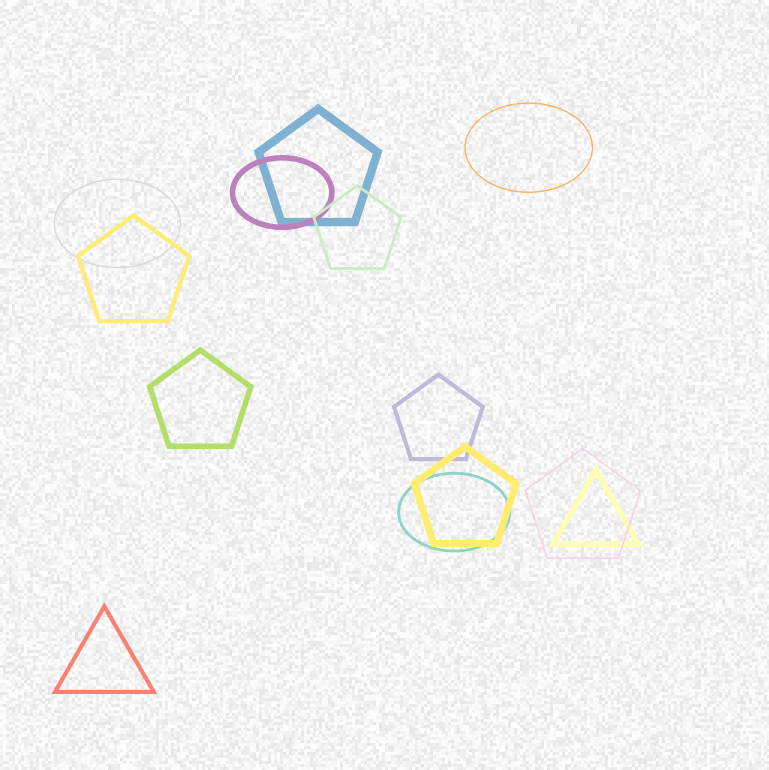[{"shape": "oval", "thickness": 1, "radius": 0.36, "center": [0.59, 0.335]}, {"shape": "triangle", "thickness": 2, "radius": 0.32, "center": [0.774, 0.325]}, {"shape": "pentagon", "thickness": 1.5, "radius": 0.3, "center": [0.569, 0.453]}, {"shape": "triangle", "thickness": 1.5, "radius": 0.37, "center": [0.136, 0.138]}, {"shape": "pentagon", "thickness": 3, "radius": 0.41, "center": [0.413, 0.777]}, {"shape": "oval", "thickness": 0.5, "radius": 0.41, "center": [0.687, 0.808]}, {"shape": "pentagon", "thickness": 2, "radius": 0.35, "center": [0.26, 0.476]}, {"shape": "pentagon", "thickness": 0.5, "radius": 0.39, "center": [0.757, 0.339]}, {"shape": "oval", "thickness": 0.5, "radius": 0.41, "center": [0.152, 0.71]}, {"shape": "oval", "thickness": 2, "radius": 0.32, "center": [0.366, 0.75]}, {"shape": "pentagon", "thickness": 1, "radius": 0.3, "center": [0.464, 0.699]}, {"shape": "pentagon", "thickness": 1.5, "radius": 0.38, "center": [0.173, 0.644]}, {"shape": "pentagon", "thickness": 2.5, "radius": 0.35, "center": [0.604, 0.35]}]